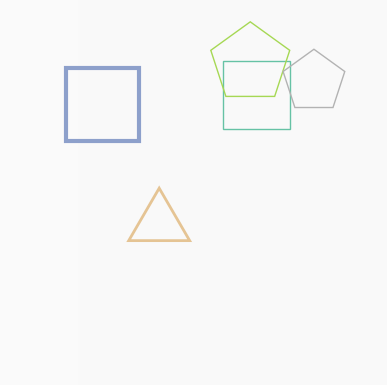[{"shape": "square", "thickness": 1, "radius": 0.44, "center": [0.662, 0.753]}, {"shape": "square", "thickness": 3, "radius": 0.47, "center": [0.265, 0.729]}, {"shape": "pentagon", "thickness": 1, "radius": 0.54, "center": [0.646, 0.836]}, {"shape": "triangle", "thickness": 2, "radius": 0.45, "center": [0.411, 0.42]}, {"shape": "pentagon", "thickness": 1, "radius": 0.42, "center": [0.81, 0.788]}]